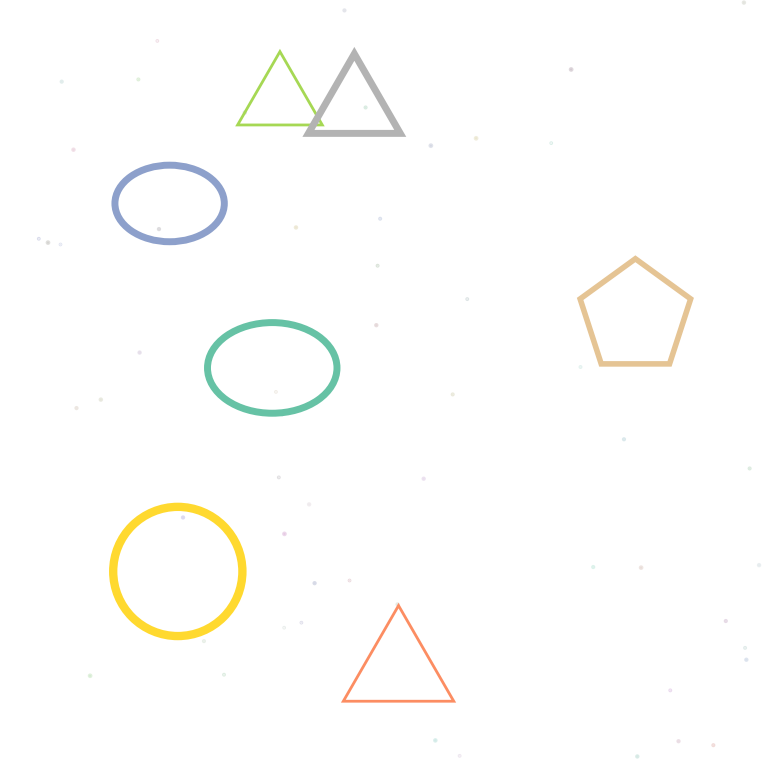[{"shape": "oval", "thickness": 2.5, "radius": 0.42, "center": [0.354, 0.522]}, {"shape": "triangle", "thickness": 1, "radius": 0.41, "center": [0.518, 0.131]}, {"shape": "oval", "thickness": 2.5, "radius": 0.36, "center": [0.22, 0.736]}, {"shape": "triangle", "thickness": 1, "radius": 0.32, "center": [0.364, 0.869]}, {"shape": "circle", "thickness": 3, "radius": 0.42, "center": [0.231, 0.258]}, {"shape": "pentagon", "thickness": 2, "radius": 0.38, "center": [0.825, 0.588]}, {"shape": "triangle", "thickness": 2.5, "radius": 0.34, "center": [0.46, 0.861]}]